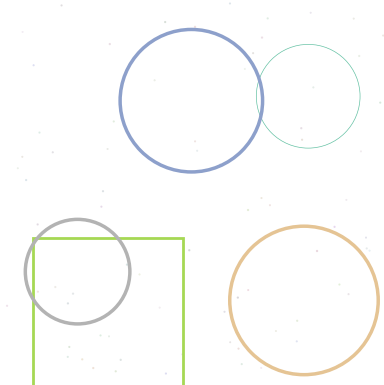[{"shape": "circle", "thickness": 0.5, "radius": 0.67, "center": [0.801, 0.75]}, {"shape": "circle", "thickness": 2.5, "radius": 0.93, "center": [0.497, 0.738]}, {"shape": "square", "thickness": 2, "radius": 0.97, "center": [0.28, 0.187]}, {"shape": "circle", "thickness": 2.5, "radius": 0.96, "center": [0.79, 0.22]}, {"shape": "circle", "thickness": 2.5, "radius": 0.68, "center": [0.202, 0.294]}]